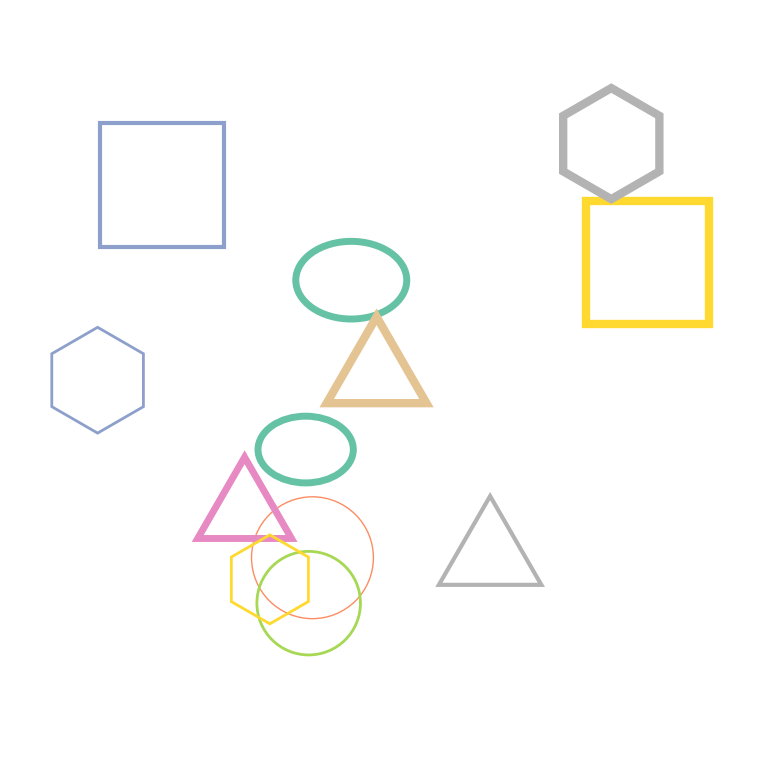[{"shape": "oval", "thickness": 2.5, "radius": 0.36, "center": [0.456, 0.636]}, {"shape": "oval", "thickness": 2.5, "radius": 0.31, "center": [0.397, 0.416]}, {"shape": "circle", "thickness": 0.5, "radius": 0.4, "center": [0.406, 0.276]}, {"shape": "hexagon", "thickness": 1, "radius": 0.34, "center": [0.127, 0.506]}, {"shape": "square", "thickness": 1.5, "radius": 0.4, "center": [0.21, 0.76]}, {"shape": "triangle", "thickness": 2.5, "radius": 0.35, "center": [0.318, 0.336]}, {"shape": "circle", "thickness": 1, "radius": 0.34, "center": [0.401, 0.217]}, {"shape": "hexagon", "thickness": 1, "radius": 0.29, "center": [0.35, 0.248]}, {"shape": "square", "thickness": 3, "radius": 0.4, "center": [0.841, 0.66]}, {"shape": "triangle", "thickness": 3, "radius": 0.37, "center": [0.489, 0.514]}, {"shape": "hexagon", "thickness": 3, "radius": 0.36, "center": [0.794, 0.814]}, {"shape": "triangle", "thickness": 1.5, "radius": 0.38, "center": [0.637, 0.279]}]